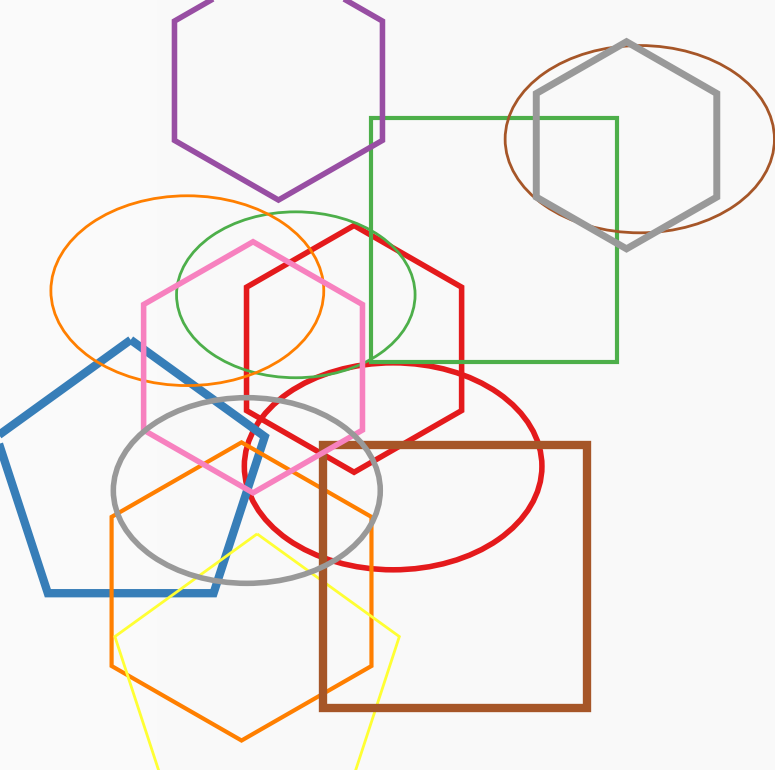[{"shape": "hexagon", "thickness": 2, "radius": 0.8, "center": [0.457, 0.547]}, {"shape": "oval", "thickness": 2, "radius": 0.96, "center": [0.507, 0.394]}, {"shape": "pentagon", "thickness": 3, "radius": 0.91, "center": [0.169, 0.377]}, {"shape": "square", "thickness": 1.5, "radius": 0.79, "center": [0.637, 0.688]}, {"shape": "oval", "thickness": 1, "radius": 0.77, "center": [0.382, 0.617]}, {"shape": "hexagon", "thickness": 2, "radius": 0.77, "center": [0.359, 0.895]}, {"shape": "oval", "thickness": 1, "radius": 0.88, "center": [0.242, 0.623]}, {"shape": "hexagon", "thickness": 1.5, "radius": 0.97, "center": [0.312, 0.232]}, {"shape": "pentagon", "thickness": 1, "radius": 0.96, "center": [0.332, 0.114]}, {"shape": "square", "thickness": 3, "radius": 0.85, "center": [0.587, 0.251]}, {"shape": "oval", "thickness": 1, "radius": 0.87, "center": [0.826, 0.819]}, {"shape": "hexagon", "thickness": 2, "radius": 0.82, "center": [0.327, 0.523]}, {"shape": "oval", "thickness": 2, "radius": 0.86, "center": [0.318, 0.363]}, {"shape": "hexagon", "thickness": 2.5, "radius": 0.67, "center": [0.808, 0.811]}]